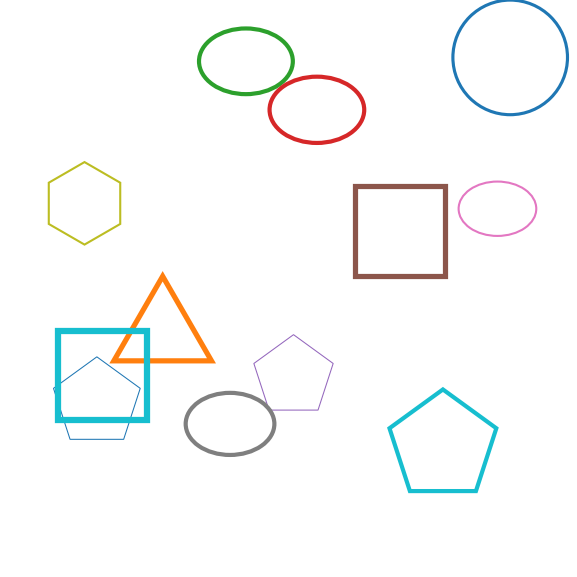[{"shape": "circle", "thickness": 1.5, "radius": 0.5, "center": [0.883, 0.9]}, {"shape": "pentagon", "thickness": 0.5, "radius": 0.39, "center": [0.168, 0.302]}, {"shape": "triangle", "thickness": 2.5, "radius": 0.49, "center": [0.282, 0.423]}, {"shape": "oval", "thickness": 2, "radius": 0.41, "center": [0.426, 0.893]}, {"shape": "oval", "thickness": 2, "radius": 0.41, "center": [0.549, 0.809]}, {"shape": "pentagon", "thickness": 0.5, "radius": 0.36, "center": [0.508, 0.347]}, {"shape": "square", "thickness": 2.5, "radius": 0.39, "center": [0.693, 0.599]}, {"shape": "oval", "thickness": 1, "radius": 0.34, "center": [0.861, 0.638]}, {"shape": "oval", "thickness": 2, "radius": 0.38, "center": [0.398, 0.265]}, {"shape": "hexagon", "thickness": 1, "radius": 0.36, "center": [0.146, 0.647]}, {"shape": "square", "thickness": 3, "radius": 0.39, "center": [0.178, 0.348]}, {"shape": "pentagon", "thickness": 2, "radius": 0.49, "center": [0.767, 0.227]}]